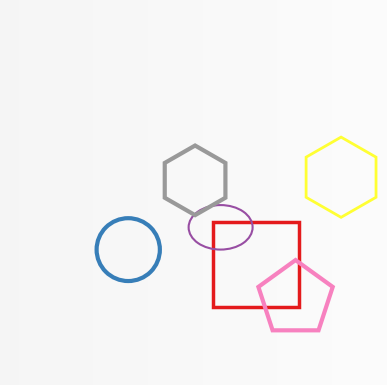[{"shape": "square", "thickness": 2.5, "radius": 0.55, "center": [0.661, 0.313]}, {"shape": "circle", "thickness": 3, "radius": 0.41, "center": [0.331, 0.352]}, {"shape": "oval", "thickness": 1.5, "radius": 0.41, "center": [0.569, 0.41]}, {"shape": "hexagon", "thickness": 2, "radius": 0.52, "center": [0.88, 0.54]}, {"shape": "pentagon", "thickness": 3, "radius": 0.5, "center": [0.763, 0.224]}, {"shape": "hexagon", "thickness": 3, "radius": 0.45, "center": [0.503, 0.532]}]